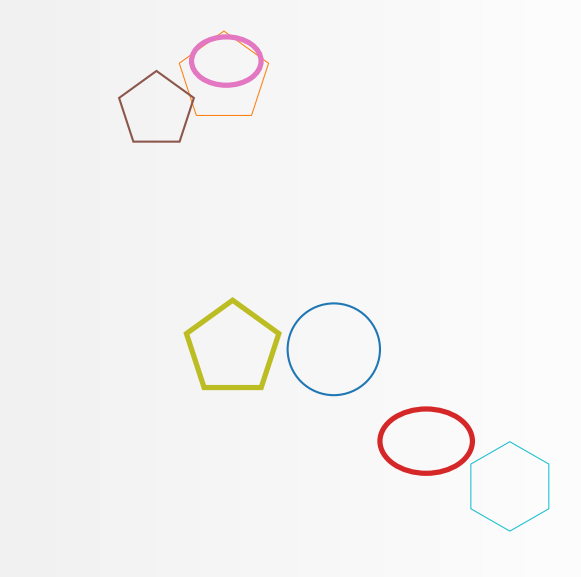[{"shape": "circle", "thickness": 1, "radius": 0.4, "center": [0.574, 0.394]}, {"shape": "pentagon", "thickness": 0.5, "radius": 0.4, "center": [0.385, 0.865]}, {"shape": "oval", "thickness": 2.5, "radius": 0.4, "center": [0.733, 0.235]}, {"shape": "pentagon", "thickness": 1, "radius": 0.34, "center": [0.269, 0.809]}, {"shape": "oval", "thickness": 2.5, "radius": 0.3, "center": [0.389, 0.893]}, {"shape": "pentagon", "thickness": 2.5, "radius": 0.42, "center": [0.4, 0.396]}, {"shape": "hexagon", "thickness": 0.5, "radius": 0.39, "center": [0.877, 0.157]}]